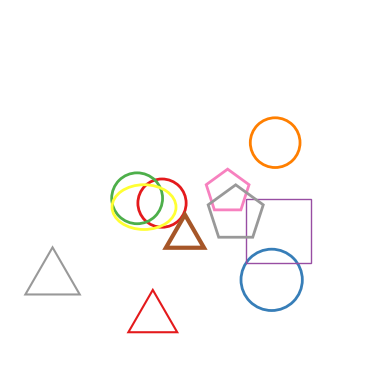[{"shape": "circle", "thickness": 2, "radius": 0.31, "center": [0.421, 0.472]}, {"shape": "triangle", "thickness": 1.5, "radius": 0.37, "center": [0.397, 0.174]}, {"shape": "circle", "thickness": 2, "radius": 0.4, "center": [0.706, 0.273]}, {"shape": "circle", "thickness": 2, "radius": 0.33, "center": [0.356, 0.485]}, {"shape": "square", "thickness": 1, "radius": 0.42, "center": [0.724, 0.4]}, {"shape": "circle", "thickness": 2, "radius": 0.32, "center": [0.715, 0.629]}, {"shape": "oval", "thickness": 2, "radius": 0.42, "center": [0.374, 0.462]}, {"shape": "triangle", "thickness": 3, "radius": 0.29, "center": [0.48, 0.385]}, {"shape": "pentagon", "thickness": 2, "radius": 0.29, "center": [0.591, 0.502]}, {"shape": "pentagon", "thickness": 2, "radius": 0.38, "center": [0.612, 0.445]}, {"shape": "triangle", "thickness": 1.5, "radius": 0.41, "center": [0.136, 0.276]}]